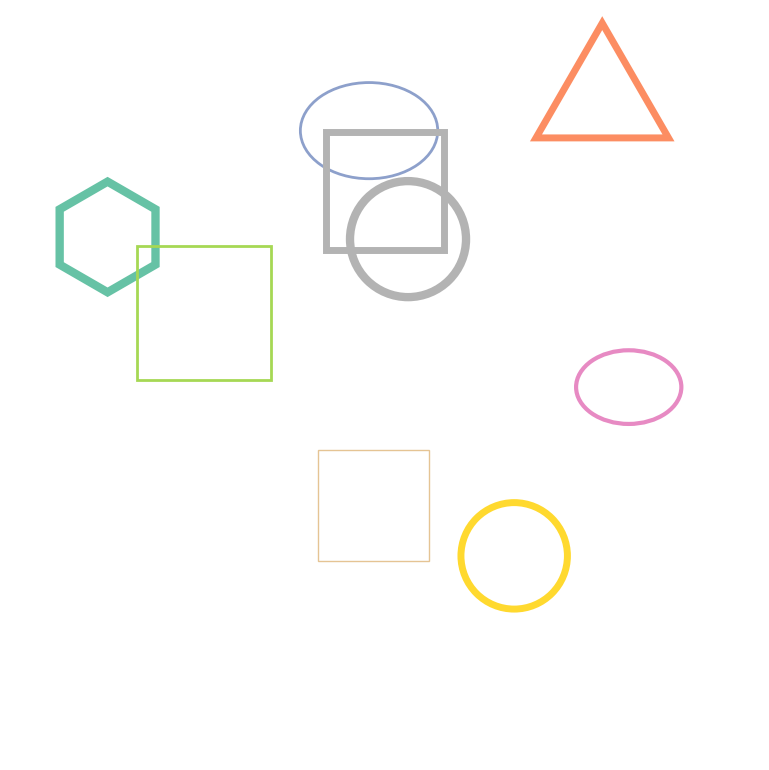[{"shape": "hexagon", "thickness": 3, "radius": 0.36, "center": [0.14, 0.692]}, {"shape": "triangle", "thickness": 2.5, "radius": 0.5, "center": [0.782, 0.871]}, {"shape": "oval", "thickness": 1, "radius": 0.45, "center": [0.479, 0.83]}, {"shape": "oval", "thickness": 1.5, "radius": 0.34, "center": [0.817, 0.497]}, {"shape": "square", "thickness": 1, "radius": 0.44, "center": [0.265, 0.593]}, {"shape": "circle", "thickness": 2.5, "radius": 0.35, "center": [0.668, 0.278]}, {"shape": "square", "thickness": 0.5, "radius": 0.36, "center": [0.485, 0.343]}, {"shape": "circle", "thickness": 3, "radius": 0.38, "center": [0.53, 0.689]}, {"shape": "square", "thickness": 2.5, "radius": 0.38, "center": [0.5, 0.752]}]